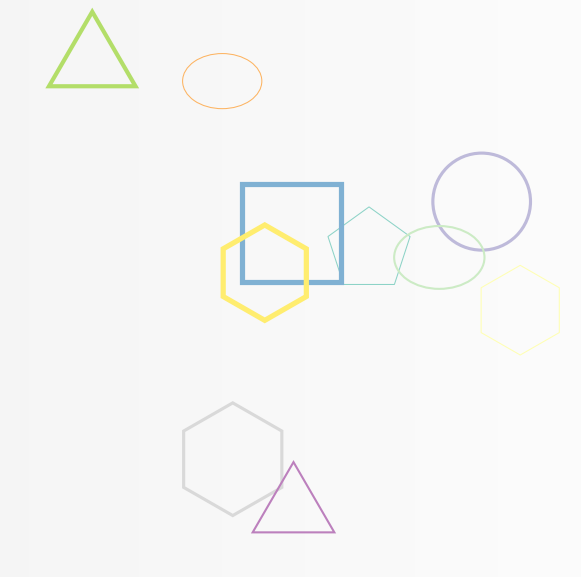[{"shape": "pentagon", "thickness": 0.5, "radius": 0.37, "center": [0.635, 0.567]}, {"shape": "hexagon", "thickness": 0.5, "radius": 0.39, "center": [0.895, 0.462]}, {"shape": "circle", "thickness": 1.5, "radius": 0.42, "center": [0.829, 0.65]}, {"shape": "square", "thickness": 2.5, "radius": 0.42, "center": [0.501, 0.596]}, {"shape": "oval", "thickness": 0.5, "radius": 0.34, "center": [0.382, 0.859]}, {"shape": "triangle", "thickness": 2, "radius": 0.43, "center": [0.159, 0.893]}, {"shape": "hexagon", "thickness": 1.5, "radius": 0.49, "center": [0.4, 0.204]}, {"shape": "triangle", "thickness": 1, "radius": 0.41, "center": [0.505, 0.118]}, {"shape": "oval", "thickness": 1, "radius": 0.39, "center": [0.756, 0.553]}, {"shape": "hexagon", "thickness": 2.5, "radius": 0.41, "center": [0.456, 0.527]}]